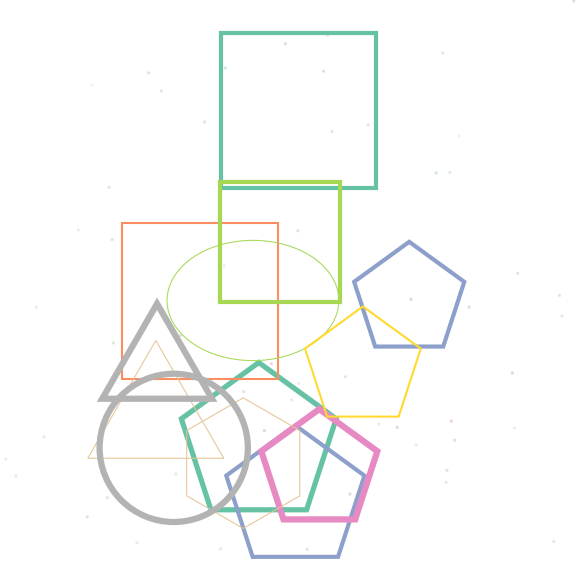[{"shape": "square", "thickness": 2, "radius": 0.67, "center": [0.517, 0.807]}, {"shape": "pentagon", "thickness": 2.5, "radius": 0.7, "center": [0.448, 0.23]}, {"shape": "square", "thickness": 1, "radius": 0.67, "center": [0.347, 0.478]}, {"shape": "pentagon", "thickness": 2, "radius": 0.63, "center": [0.511, 0.137]}, {"shape": "pentagon", "thickness": 2, "radius": 0.5, "center": [0.709, 0.48]}, {"shape": "pentagon", "thickness": 3, "radius": 0.53, "center": [0.553, 0.185]}, {"shape": "oval", "thickness": 0.5, "radius": 0.74, "center": [0.438, 0.479]}, {"shape": "square", "thickness": 2, "radius": 0.52, "center": [0.485, 0.581]}, {"shape": "pentagon", "thickness": 1, "radius": 0.53, "center": [0.628, 0.363]}, {"shape": "triangle", "thickness": 0.5, "radius": 0.68, "center": [0.27, 0.274]}, {"shape": "hexagon", "thickness": 0.5, "radius": 0.57, "center": [0.421, 0.197]}, {"shape": "circle", "thickness": 3, "radius": 0.64, "center": [0.301, 0.224]}, {"shape": "triangle", "thickness": 3, "radius": 0.55, "center": [0.272, 0.364]}]